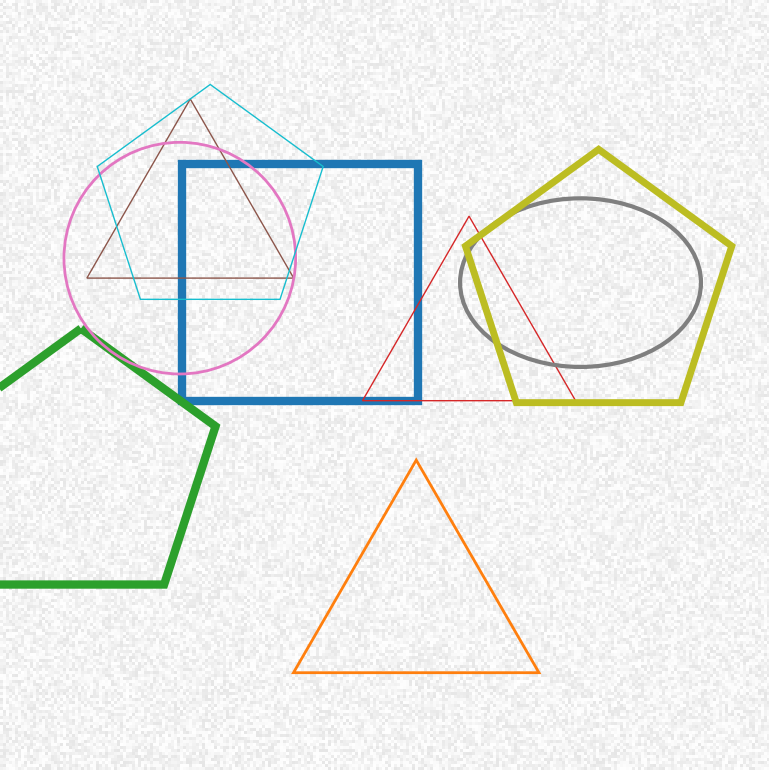[{"shape": "square", "thickness": 3, "radius": 0.77, "center": [0.39, 0.633]}, {"shape": "triangle", "thickness": 1, "radius": 0.92, "center": [0.541, 0.218]}, {"shape": "pentagon", "thickness": 3, "radius": 0.92, "center": [0.105, 0.39]}, {"shape": "triangle", "thickness": 0.5, "radius": 0.8, "center": [0.609, 0.56]}, {"shape": "triangle", "thickness": 0.5, "radius": 0.78, "center": [0.247, 0.716]}, {"shape": "circle", "thickness": 1, "radius": 0.75, "center": [0.234, 0.665]}, {"shape": "oval", "thickness": 1.5, "radius": 0.78, "center": [0.754, 0.633]}, {"shape": "pentagon", "thickness": 2.5, "radius": 0.91, "center": [0.777, 0.624]}, {"shape": "pentagon", "thickness": 0.5, "radius": 0.77, "center": [0.273, 0.736]}]